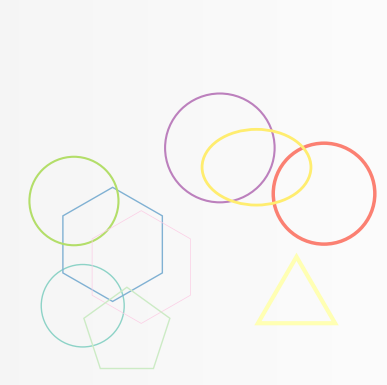[{"shape": "circle", "thickness": 1, "radius": 0.54, "center": [0.213, 0.206]}, {"shape": "triangle", "thickness": 3, "radius": 0.58, "center": [0.765, 0.218]}, {"shape": "circle", "thickness": 2.5, "radius": 0.66, "center": [0.836, 0.497]}, {"shape": "hexagon", "thickness": 1, "radius": 0.74, "center": [0.291, 0.365]}, {"shape": "circle", "thickness": 1.5, "radius": 0.57, "center": [0.191, 0.478]}, {"shape": "hexagon", "thickness": 0.5, "radius": 0.73, "center": [0.365, 0.306]}, {"shape": "circle", "thickness": 1.5, "radius": 0.71, "center": [0.567, 0.616]}, {"shape": "pentagon", "thickness": 1, "radius": 0.58, "center": [0.327, 0.137]}, {"shape": "oval", "thickness": 2, "radius": 0.7, "center": [0.662, 0.566]}]